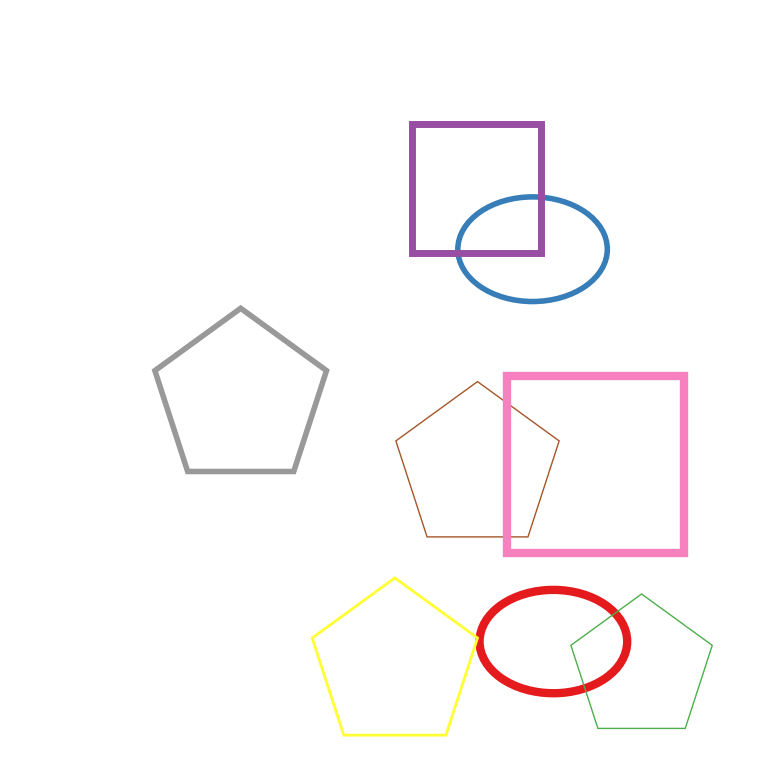[{"shape": "oval", "thickness": 3, "radius": 0.48, "center": [0.719, 0.167]}, {"shape": "oval", "thickness": 2, "radius": 0.49, "center": [0.692, 0.676]}, {"shape": "pentagon", "thickness": 0.5, "radius": 0.48, "center": [0.833, 0.132]}, {"shape": "square", "thickness": 2.5, "radius": 0.42, "center": [0.619, 0.755]}, {"shape": "pentagon", "thickness": 1, "radius": 0.56, "center": [0.513, 0.137]}, {"shape": "pentagon", "thickness": 0.5, "radius": 0.56, "center": [0.62, 0.393]}, {"shape": "square", "thickness": 3, "radius": 0.58, "center": [0.774, 0.397]}, {"shape": "pentagon", "thickness": 2, "radius": 0.59, "center": [0.313, 0.482]}]